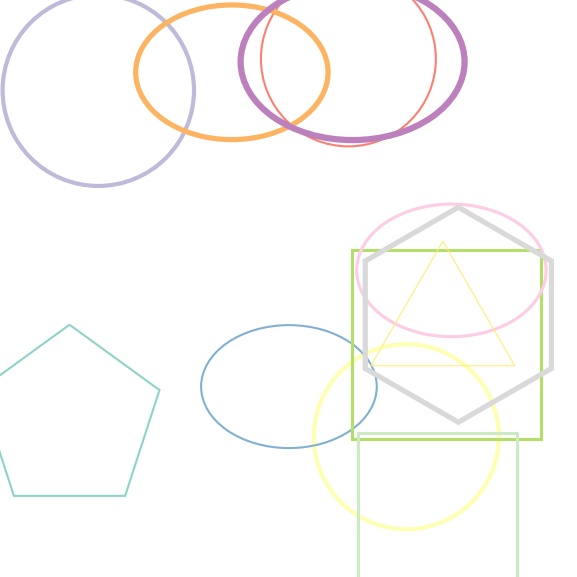[{"shape": "pentagon", "thickness": 1, "radius": 0.82, "center": [0.12, 0.273]}, {"shape": "circle", "thickness": 2, "radius": 0.8, "center": [0.704, 0.243]}, {"shape": "circle", "thickness": 2, "radius": 0.83, "center": [0.17, 0.843]}, {"shape": "circle", "thickness": 1, "radius": 0.76, "center": [0.603, 0.897]}, {"shape": "oval", "thickness": 1, "radius": 0.76, "center": [0.5, 0.33]}, {"shape": "oval", "thickness": 2.5, "radius": 0.83, "center": [0.402, 0.874]}, {"shape": "square", "thickness": 1.5, "radius": 0.82, "center": [0.773, 0.402]}, {"shape": "oval", "thickness": 1.5, "radius": 0.82, "center": [0.782, 0.531]}, {"shape": "hexagon", "thickness": 2.5, "radius": 0.93, "center": [0.794, 0.454]}, {"shape": "oval", "thickness": 3, "radius": 0.97, "center": [0.611, 0.892]}, {"shape": "square", "thickness": 1.5, "radius": 0.69, "center": [0.758, 0.111]}, {"shape": "triangle", "thickness": 0.5, "radius": 0.72, "center": [0.767, 0.438]}]